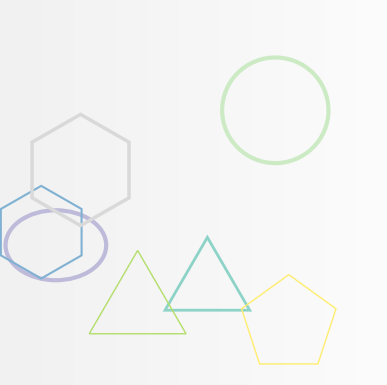[{"shape": "triangle", "thickness": 2, "radius": 0.63, "center": [0.535, 0.257]}, {"shape": "oval", "thickness": 3, "radius": 0.65, "center": [0.144, 0.363]}, {"shape": "hexagon", "thickness": 1.5, "radius": 0.6, "center": [0.106, 0.397]}, {"shape": "triangle", "thickness": 1, "radius": 0.72, "center": [0.355, 0.205]}, {"shape": "hexagon", "thickness": 2.5, "radius": 0.72, "center": [0.208, 0.558]}, {"shape": "circle", "thickness": 3, "radius": 0.69, "center": [0.71, 0.714]}, {"shape": "pentagon", "thickness": 1, "radius": 0.64, "center": [0.745, 0.158]}]